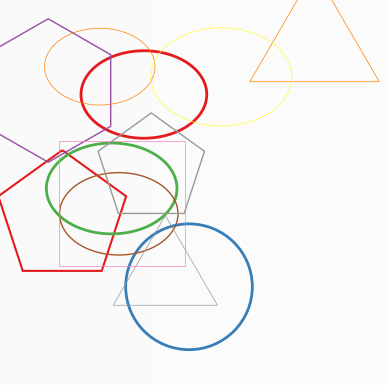[{"shape": "pentagon", "thickness": 1.5, "radius": 0.87, "center": [0.161, 0.437]}, {"shape": "oval", "thickness": 2, "radius": 0.81, "center": [0.371, 0.755]}, {"shape": "circle", "thickness": 2, "radius": 0.82, "center": [0.488, 0.255]}, {"shape": "oval", "thickness": 2, "radius": 0.84, "center": [0.288, 0.51]}, {"shape": "hexagon", "thickness": 1, "radius": 0.93, "center": [0.124, 0.765]}, {"shape": "oval", "thickness": 0.5, "radius": 0.71, "center": [0.257, 0.827]}, {"shape": "triangle", "thickness": 0.5, "radius": 0.96, "center": [0.812, 0.884]}, {"shape": "oval", "thickness": 0.5, "radius": 0.91, "center": [0.571, 0.8]}, {"shape": "oval", "thickness": 1, "radius": 0.76, "center": [0.307, 0.445]}, {"shape": "square", "thickness": 0.5, "radius": 0.81, "center": [0.315, 0.471]}, {"shape": "triangle", "thickness": 0.5, "radius": 0.78, "center": [0.427, 0.285]}, {"shape": "pentagon", "thickness": 1, "radius": 0.72, "center": [0.39, 0.562]}]